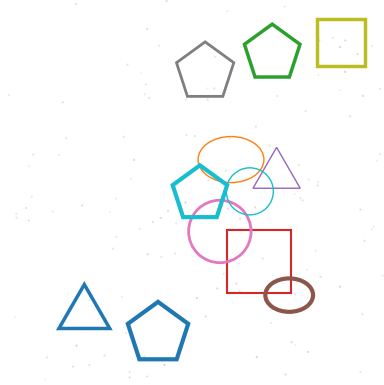[{"shape": "pentagon", "thickness": 3, "radius": 0.41, "center": [0.41, 0.133]}, {"shape": "triangle", "thickness": 2.5, "radius": 0.38, "center": [0.219, 0.185]}, {"shape": "oval", "thickness": 1, "radius": 0.43, "center": [0.6, 0.586]}, {"shape": "pentagon", "thickness": 2.5, "radius": 0.38, "center": [0.707, 0.861]}, {"shape": "square", "thickness": 1.5, "radius": 0.41, "center": [0.673, 0.321]}, {"shape": "triangle", "thickness": 1, "radius": 0.35, "center": [0.718, 0.546]}, {"shape": "oval", "thickness": 3, "radius": 0.31, "center": [0.751, 0.233]}, {"shape": "circle", "thickness": 2, "radius": 0.41, "center": [0.571, 0.399]}, {"shape": "pentagon", "thickness": 2, "radius": 0.39, "center": [0.533, 0.813]}, {"shape": "square", "thickness": 2.5, "radius": 0.31, "center": [0.885, 0.89]}, {"shape": "circle", "thickness": 1, "radius": 0.31, "center": [0.649, 0.503]}, {"shape": "pentagon", "thickness": 3, "radius": 0.37, "center": [0.519, 0.496]}]